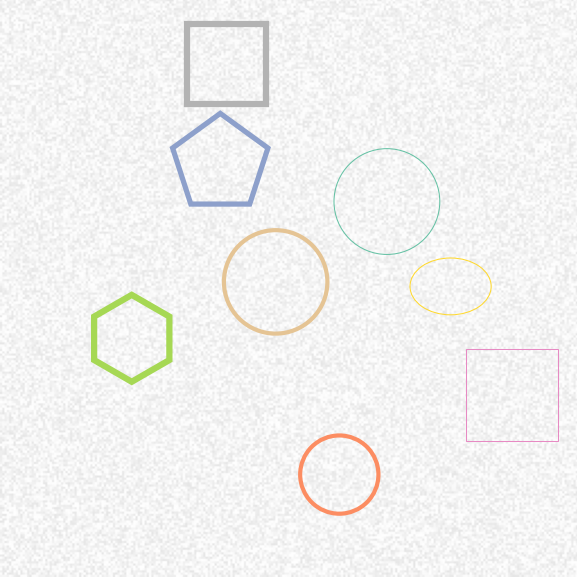[{"shape": "circle", "thickness": 0.5, "radius": 0.46, "center": [0.67, 0.65]}, {"shape": "circle", "thickness": 2, "radius": 0.34, "center": [0.588, 0.177]}, {"shape": "pentagon", "thickness": 2.5, "radius": 0.43, "center": [0.381, 0.716]}, {"shape": "square", "thickness": 0.5, "radius": 0.4, "center": [0.887, 0.315]}, {"shape": "hexagon", "thickness": 3, "radius": 0.38, "center": [0.228, 0.413]}, {"shape": "oval", "thickness": 0.5, "radius": 0.35, "center": [0.78, 0.503]}, {"shape": "circle", "thickness": 2, "radius": 0.45, "center": [0.477, 0.511]}, {"shape": "square", "thickness": 3, "radius": 0.34, "center": [0.392, 0.888]}]